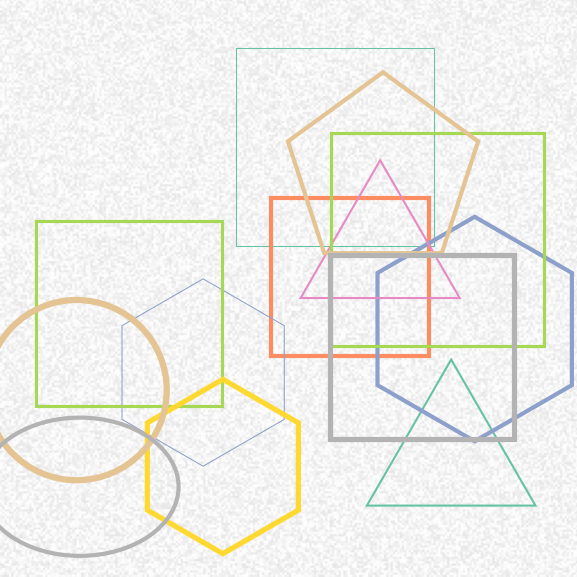[{"shape": "triangle", "thickness": 1, "radius": 0.84, "center": [0.781, 0.208]}, {"shape": "square", "thickness": 0.5, "radius": 0.86, "center": [0.581, 0.744]}, {"shape": "square", "thickness": 2, "radius": 0.68, "center": [0.606, 0.519]}, {"shape": "hexagon", "thickness": 0.5, "radius": 0.81, "center": [0.352, 0.354]}, {"shape": "hexagon", "thickness": 2, "radius": 0.97, "center": [0.822, 0.429]}, {"shape": "triangle", "thickness": 1, "radius": 0.8, "center": [0.658, 0.563]}, {"shape": "square", "thickness": 1.5, "radius": 0.8, "center": [0.223, 0.456]}, {"shape": "square", "thickness": 1.5, "radius": 0.92, "center": [0.757, 0.585]}, {"shape": "hexagon", "thickness": 2.5, "radius": 0.76, "center": [0.386, 0.191]}, {"shape": "circle", "thickness": 3, "radius": 0.78, "center": [0.133, 0.324]}, {"shape": "pentagon", "thickness": 2, "radius": 0.87, "center": [0.663, 0.701]}, {"shape": "square", "thickness": 2.5, "radius": 0.8, "center": [0.731, 0.398]}, {"shape": "oval", "thickness": 2, "radius": 0.86, "center": [0.138, 0.156]}]